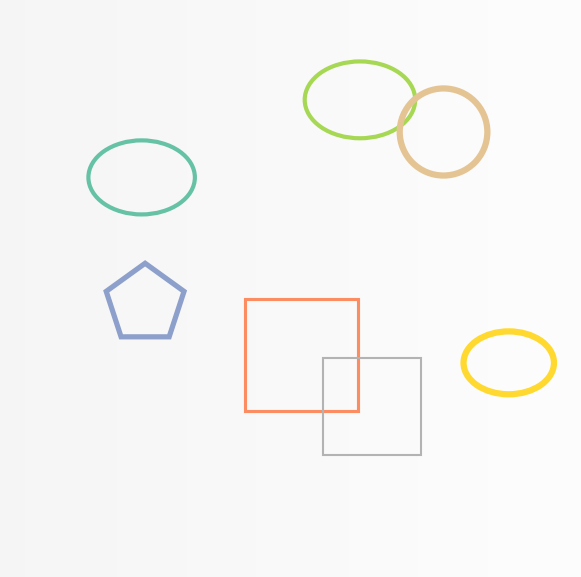[{"shape": "oval", "thickness": 2, "radius": 0.46, "center": [0.244, 0.692]}, {"shape": "square", "thickness": 1.5, "radius": 0.49, "center": [0.519, 0.385]}, {"shape": "pentagon", "thickness": 2.5, "radius": 0.35, "center": [0.25, 0.473]}, {"shape": "oval", "thickness": 2, "radius": 0.48, "center": [0.619, 0.826]}, {"shape": "oval", "thickness": 3, "radius": 0.39, "center": [0.875, 0.371]}, {"shape": "circle", "thickness": 3, "radius": 0.38, "center": [0.763, 0.771]}, {"shape": "square", "thickness": 1, "radius": 0.42, "center": [0.641, 0.295]}]